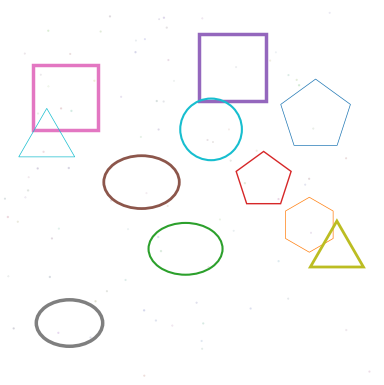[{"shape": "pentagon", "thickness": 0.5, "radius": 0.48, "center": [0.82, 0.699]}, {"shape": "hexagon", "thickness": 0.5, "radius": 0.36, "center": [0.803, 0.416]}, {"shape": "oval", "thickness": 1.5, "radius": 0.48, "center": [0.482, 0.354]}, {"shape": "pentagon", "thickness": 1, "radius": 0.37, "center": [0.685, 0.532]}, {"shape": "square", "thickness": 2.5, "radius": 0.44, "center": [0.603, 0.825]}, {"shape": "oval", "thickness": 2, "radius": 0.49, "center": [0.368, 0.527]}, {"shape": "square", "thickness": 2.5, "radius": 0.42, "center": [0.17, 0.747]}, {"shape": "oval", "thickness": 2.5, "radius": 0.43, "center": [0.181, 0.161]}, {"shape": "triangle", "thickness": 2, "radius": 0.4, "center": [0.875, 0.346]}, {"shape": "circle", "thickness": 1.5, "radius": 0.4, "center": [0.548, 0.664]}, {"shape": "triangle", "thickness": 0.5, "radius": 0.42, "center": [0.121, 0.635]}]